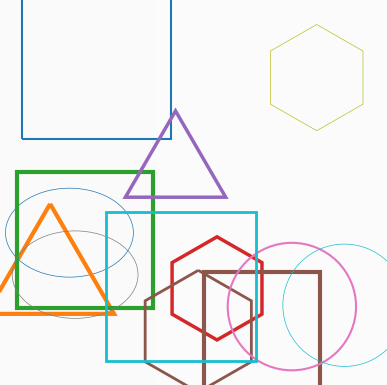[{"shape": "oval", "thickness": 0.5, "radius": 0.83, "center": [0.179, 0.396]}, {"shape": "square", "thickness": 1.5, "radius": 0.96, "center": [0.248, 0.831]}, {"shape": "triangle", "thickness": 3, "radius": 0.95, "center": [0.129, 0.28]}, {"shape": "square", "thickness": 3, "radius": 0.88, "center": [0.219, 0.376]}, {"shape": "hexagon", "thickness": 2.5, "radius": 0.67, "center": [0.56, 0.251]}, {"shape": "triangle", "thickness": 2.5, "radius": 0.75, "center": [0.453, 0.562]}, {"shape": "hexagon", "thickness": 2, "radius": 0.79, "center": [0.512, 0.14]}, {"shape": "square", "thickness": 3, "radius": 0.75, "center": [0.676, 0.145]}, {"shape": "circle", "thickness": 1.5, "radius": 0.83, "center": [0.753, 0.204]}, {"shape": "oval", "thickness": 0.5, "radius": 0.81, "center": [0.194, 0.287]}, {"shape": "hexagon", "thickness": 0.5, "radius": 0.69, "center": [0.817, 0.798]}, {"shape": "circle", "thickness": 0.5, "radius": 0.79, "center": [0.889, 0.207]}, {"shape": "square", "thickness": 2, "radius": 0.97, "center": [0.468, 0.256]}]